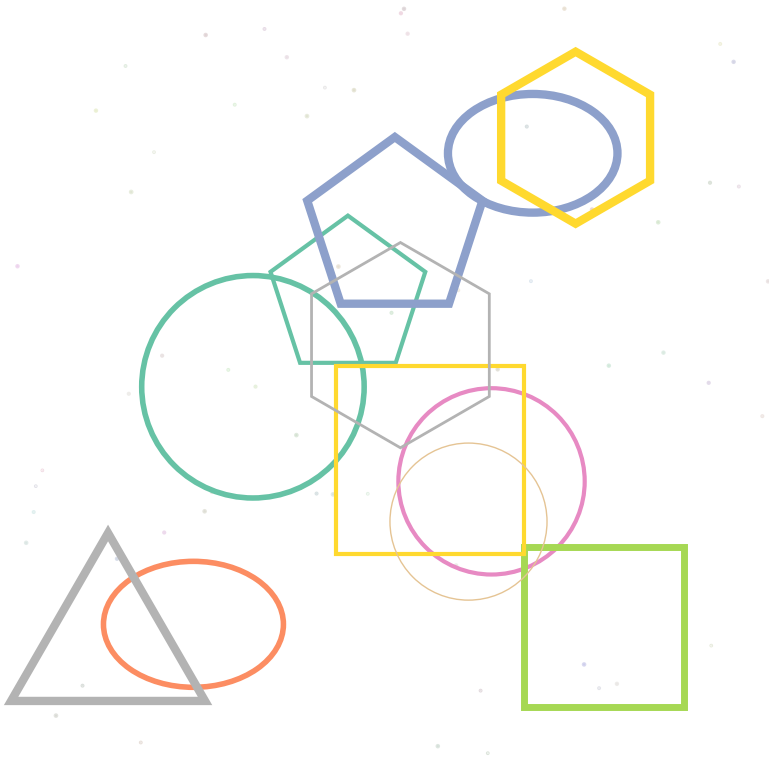[{"shape": "pentagon", "thickness": 1.5, "radius": 0.53, "center": [0.452, 0.614]}, {"shape": "circle", "thickness": 2, "radius": 0.72, "center": [0.328, 0.498]}, {"shape": "oval", "thickness": 2, "radius": 0.58, "center": [0.251, 0.189]}, {"shape": "oval", "thickness": 3, "radius": 0.55, "center": [0.692, 0.801]}, {"shape": "pentagon", "thickness": 3, "radius": 0.6, "center": [0.513, 0.702]}, {"shape": "circle", "thickness": 1.5, "radius": 0.61, "center": [0.638, 0.375]}, {"shape": "square", "thickness": 2.5, "radius": 0.52, "center": [0.784, 0.186]}, {"shape": "hexagon", "thickness": 3, "radius": 0.56, "center": [0.748, 0.821]}, {"shape": "square", "thickness": 1.5, "radius": 0.61, "center": [0.558, 0.403]}, {"shape": "circle", "thickness": 0.5, "radius": 0.51, "center": [0.608, 0.323]}, {"shape": "hexagon", "thickness": 1, "radius": 0.67, "center": [0.52, 0.552]}, {"shape": "triangle", "thickness": 3, "radius": 0.73, "center": [0.14, 0.162]}]